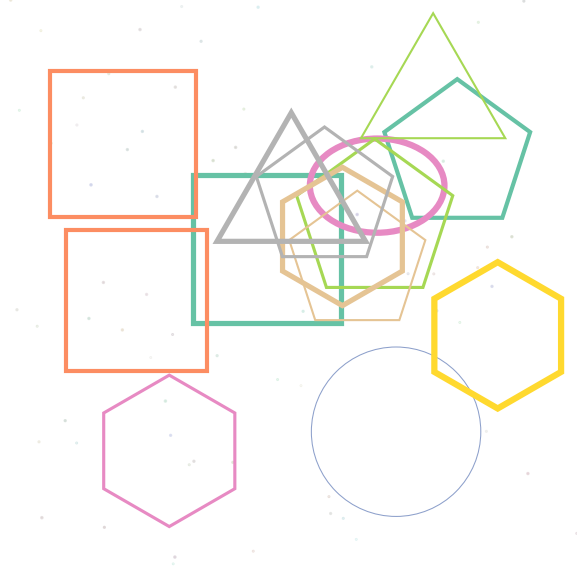[{"shape": "pentagon", "thickness": 2, "radius": 0.66, "center": [0.792, 0.729]}, {"shape": "square", "thickness": 2.5, "radius": 0.64, "center": [0.462, 0.568]}, {"shape": "square", "thickness": 2, "radius": 0.61, "center": [0.236, 0.478]}, {"shape": "square", "thickness": 2, "radius": 0.63, "center": [0.212, 0.75]}, {"shape": "circle", "thickness": 0.5, "radius": 0.73, "center": [0.686, 0.252]}, {"shape": "hexagon", "thickness": 1.5, "radius": 0.66, "center": [0.293, 0.218]}, {"shape": "oval", "thickness": 3, "radius": 0.58, "center": [0.653, 0.678]}, {"shape": "triangle", "thickness": 1, "radius": 0.72, "center": [0.75, 0.832]}, {"shape": "pentagon", "thickness": 1.5, "radius": 0.71, "center": [0.649, 0.616]}, {"shape": "hexagon", "thickness": 3, "radius": 0.63, "center": [0.862, 0.418]}, {"shape": "hexagon", "thickness": 2.5, "radius": 0.6, "center": [0.593, 0.59]}, {"shape": "pentagon", "thickness": 1, "radius": 0.62, "center": [0.619, 0.545]}, {"shape": "pentagon", "thickness": 1.5, "radius": 0.62, "center": [0.562, 0.655]}, {"shape": "triangle", "thickness": 2.5, "radius": 0.74, "center": [0.504, 0.655]}]